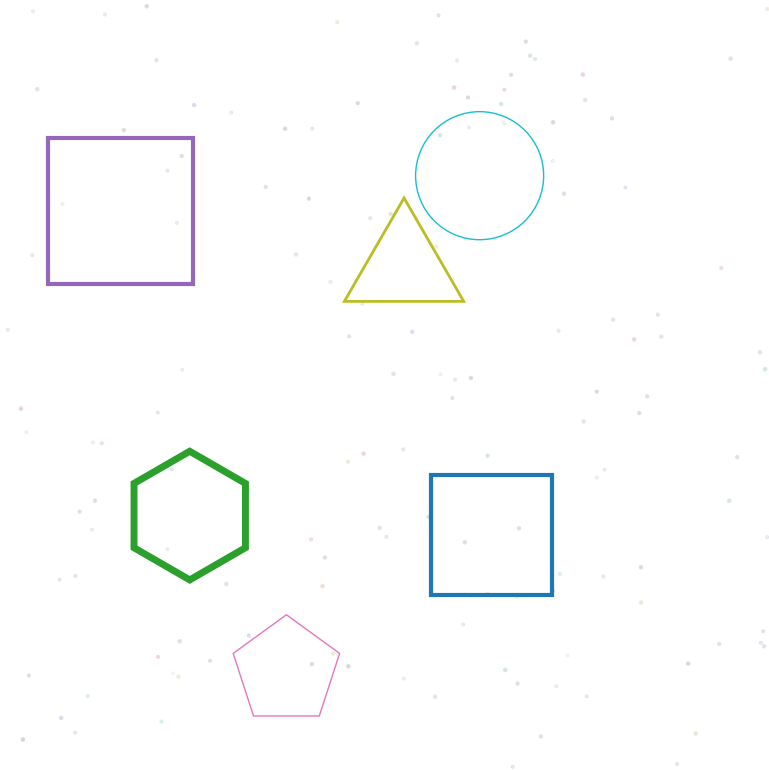[{"shape": "square", "thickness": 1.5, "radius": 0.39, "center": [0.638, 0.305]}, {"shape": "hexagon", "thickness": 2.5, "radius": 0.42, "center": [0.246, 0.33]}, {"shape": "square", "thickness": 1.5, "radius": 0.47, "center": [0.156, 0.726]}, {"shape": "pentagon", "thickness": 0.5, "radius": 0.36, "center": [0.372, 0.129]}, {"shape": "triangle", "thickness": 1, "radius": 0.45, "center": [0.525, 0.653]}, {"shape": "circle", "thickness": 0.5, "radius": 0.42, "center": [0.623, 0.772]}]